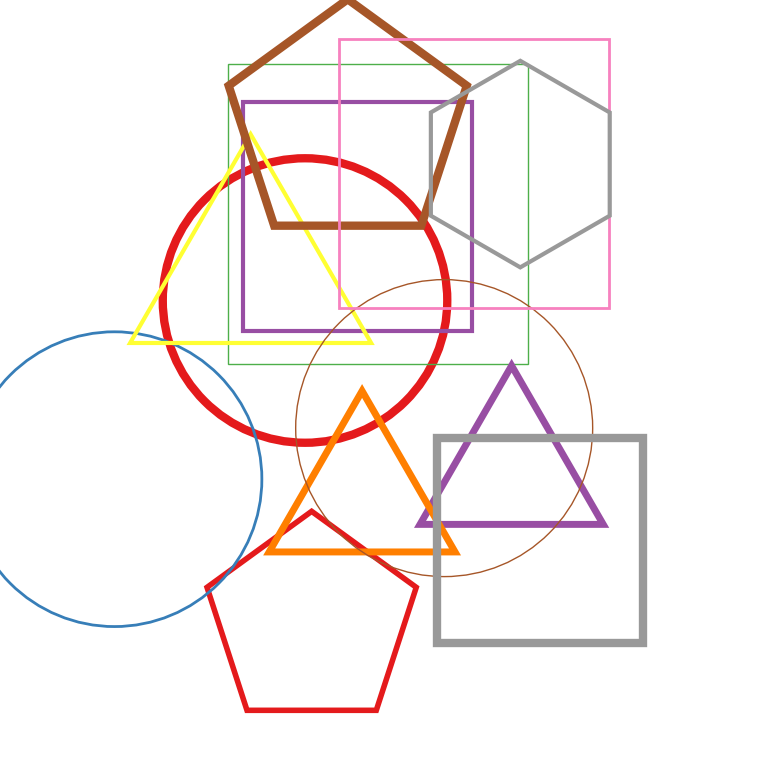[{"shape": "pentagon", "thickness": 2, "radius": 0.71, "center": [0.405, 0.193]}, {"shape": "circle", "thickness": 3, "radius": 0.92, "center": [0.396, 0.61]}, {"shape": "circle", "thickness": 1, "radius": 0.96, "center": [0.149, 0.378]}, {"shape": "square", "thickness": 0.5, "radius": 0.97, "center": [0.49, 0.722]}, {"shape": "triangle", "thickness": 2.5, "radius": 0.69, "center": [0.664, 0.388]}, {"shape": "square", "thickness": 1.5, "radius": 0.74, "center": [0.464, 0.719]}, {"shape": "triangle", "thickness": 2.5, "radius": 0.7, "center": [0.47, 0.353]}, {"shape": "triangle", "thickness": 1.5, "radius": 0.9, "center": [0.325, 0.645]}, {"shape": "pentagon", "thickness": 3, "radius": 0.81, "center": [0.452, 0.838]}, {"shape": "circle", "thickness": 0.5, "radius": 0.96, "center": [0.577, 0.444]}, {"shape": "square", "thickness": 1, "radius": 0.88, "center": [0.615, 0.775]}, {"shape": "square", "thickness": 3, "radius": 0.67, "center": [0.701, 0.298]}, {"shape": "hexagon", "thickness": 1.5, "radius": 0.67, "center": [0.676, 0.787]}]